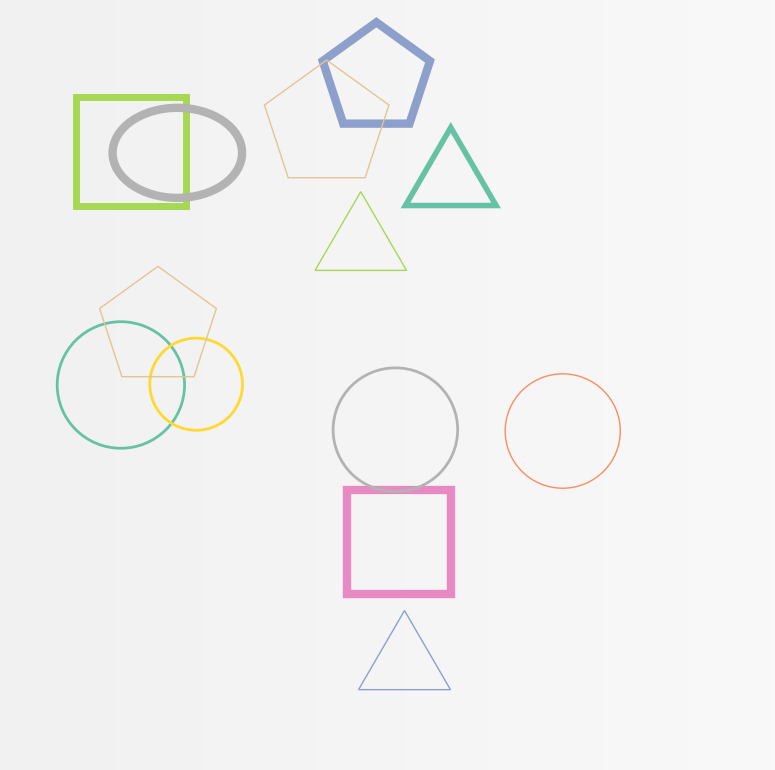[{"shape": "triangle", "thickness": 2, "radius": 0.34, "center": [0.582, 0.767]}, {"shape": "circle", "thickness": 1, "radius": 0.41, "center": [0.156, 0.5]}, {"shape": "circle", "thickness": 0.5, "radius": 0.37, "center": [0.726, 0.44]}, {"shape": "triangle", "thickness": 0.5, "radius": 0.34, "center": [0.522, 0.139]}, {"shape": "pentagon", "thickness": 3, "radius": 0.36, "center": [0.486, 0.898]}, {"shape": "square", "thickness": 3, "radius": 0.34, "center": [0.514, 0.296]}, {"shape": "square", "thickness": 2.5, "radius": 0.35, "center": [0.169, 0.803]}, {"shape": "triangle", "thickness": 0.5, "radius": 0.34, "center": [0.466, 0.683]}, {"shape": "circle", "thickness": 1, "radius": 0.3, "center": [0.253, 0.501]}, {"shape": "pentagon", "thickness": 0.5, "radius": 0.4, "center": [0.204, 0.575]}, {"shape": "pentagon", "thickness": 0.5, "radius": 0.42, "center": [0.421, 0.838]}, {"shape": "oval", "thickness": 3, "radius": 0.42, "center": [0.229, 0.802]}, {"shape": "circle", "thickness": 1, "radius": 0.4, "center": [0.51, 0.442]}]